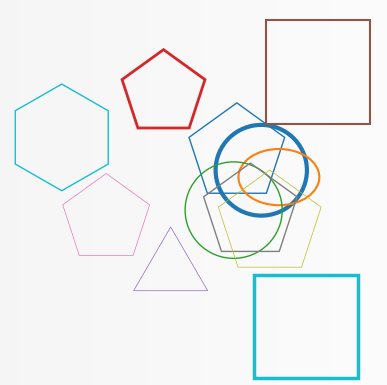[{"shape": "pentagon", "thickness": 1, "radius": 0.65, "center": [0.611, 0.603]}, {"shape": "circle", "thickness": 3, "radius": 0.59, "center": [0.674, 0.558]}, {"shape": "oval", "thickness": 1.5, "radius": 0.52, "center": [0.72, 0.54]}, {"shape": "circle", "thickness": 1, "radius": 0.63, "center": [0.603, 0.454]}, {"shape": "pentagon", "thickness": 2, "radius": 0.56, "center": [0.422, 0.759]}, {"shape": "triangle", "thickness": 0.5, "radius": 0.55, "center": [0.44, 0.3]}, {"shape": "square", "thickness": 1.5, "radius": 0.67, "center": [0.82, 0.814]}, {"shape": "pentagon", "thickness": 0.5, "radius": 0.59, "center": [0.274, 0.431]}, {"shape": "pentagon", "thickness": 1, "radius": 0.63, "center": [0.646, 0.45]}, {"shape": "pentagon", "thickness": 0.5, "radius": 0.7, "center": [0.696, 0.419]}, {"shape": "hexagon", "thickness": 1, "radius": 0.69, "center": [0.159, 0.643]}, {"shape": "square", "thickness": 2.5, "radius": 0.67, "center": [0.79, 0.153]}]